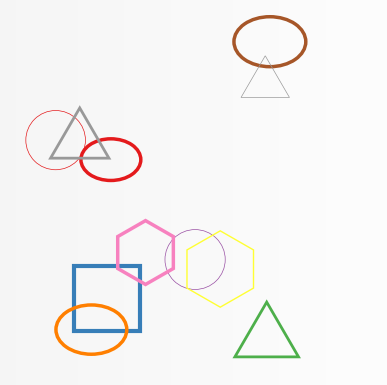[{"shape": "oval", "thickness": 2.5, "radius": 0.39, "center": [0.286, 0.585]}, {"shape": "circle", "thickness": 0.5, "radius": 0.38, "center": [0.144, 0.636]}, {"shape": "square", "thickness": 3, "radius": 0.42, "center": [0.276, 0.225]}, {"shape": "triangle", "thickness": 2, "radius": 0.47, "center": [0.688, 0.12]}, {"shape": "circle", "thickness": 0.5, "radius": 0.39, "center": [0.503, 0.326]}, {"shape": "oval", "thickness": 2.5, "radius": 0.46, "center": [0.236, 0.144]}, {"shape": "hexagon", "thickness": 1, "radius": 0.5, "center": [0.568, 0.301]}, {"shape": "oval", "thickness": 2.5, "radius": 0.46, "center": [0.696, 0.892]}, {"shape": "hexagon", "thickness": 2.5, "radius": 0.41, "center": [0.376, 0.344]}, {"shape": "triangle", "thickness": 0.5, "radius": 0.36, "center": [0.685, 0.783]}, {"shape": "triangle", "thickness": 2, "radius": 0.43, "center": [0.206, 0.633]}]